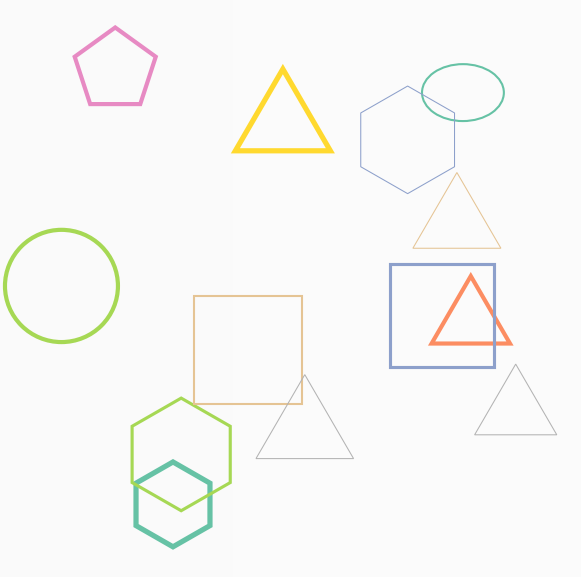[{"shape": "hexagon", "thickness": 2.5, "radius": 0.37, "center": [0.298, 0.126]}, {"shape": "oval", "thickness": 1, "radius": 0.35, "center": [0.796, 0.839]}, {"shape": "triangle", "thickness": 2, "radius": 0.39, "center": [0.81, 0.443]}, {"shape": "hexagon", "thickness": 0.5, "radius": 0.47, "center": [0.701, 0.757]}, {"shape": "square", "thickness": 1.5, "radius": 0.45, "center": [0.761, 0.453]}, {"shape": "pentagon", "thickness": 2, "radius": 0.37, "center": [0.198, 0.878]}, {"shape": "hexagon", "thickness": 1.5, "radius": 0.49, "center": [0.312, 0.212]}, {"shape": "circle", "thickness": 2, "radius": 0.49, "center": [0.106, 0.504]}, {"shape": "triangle", "thickness": 2.5, "radius": 0.47, "center": [0.487, 0.785]}, {"shape": "square", "thickness": 1, "radius": 0.47, "center": [0.427, 0.393]}, {"shape": "triangle", "thickness": 0.5, "radius": 0.44, "center": [0.786, 0.613]}, {"shape": "triangle", "thickness": 0.5, "radius": 0.41, "center": [0.887, 0.287]}, {"shape": "triangle", "thickness": 0.5, "radius": 0.48, "center": [0.524, 0.253]}]